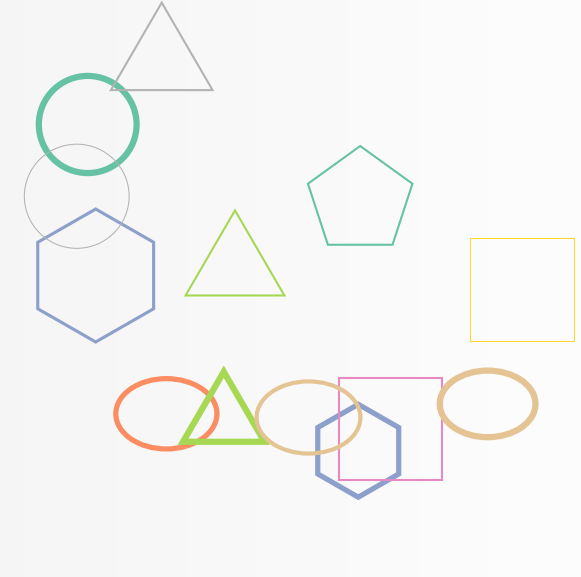[{"shape": "pentagon", "thickness": 1, "radius": 0.47, "center": [0.62, 0.652]}, {"shape": "circle", "thickness": 3, "radius": 0.42, "center": [0.151, 0.784]}, {"shape": "oval", "thickness": 2.5, "radius": 0.43, "center": [0.286, 0.283]}, {"shape": "hexagon", "thickness": 1.5, "radius": 0.58, "center": [0.165, 0.522]}, {"shape": "hexagon", "thickness": 2.5, "radius": 0.4, "center": [0.616, 0.219]}, {"shape": "square", "thickness": 1, "radius": 0.44, "center": [0.672, 0.256]}, {"shape": "triangle", "thickness": 3, "radius": 0.4, "center": [0.385, 0.275]}, {"shape": "triangle", "thickness": 1, "radius": 0.49, "center": [0.404, 0.537]}, {"shape": "square", "thickness": 0.5, "radius": 0.45, "center": [0.898, 0.498]}, {"shape": "oval", "thickness": 2, "radius": 0.45, "center": [0.531, 0.276]}, {"shape": "oval", "thickness": 3, "radius": 0.41, "center": [0.839, 0.3]}, {"shape": "circle", "thickness": 0.5, "radius": 0.45, "center": [0.132, 0.659]}, {"shape": "triangle", "thickness": 1, "radius": 0.5, "center": [0.278, 0.894]}]